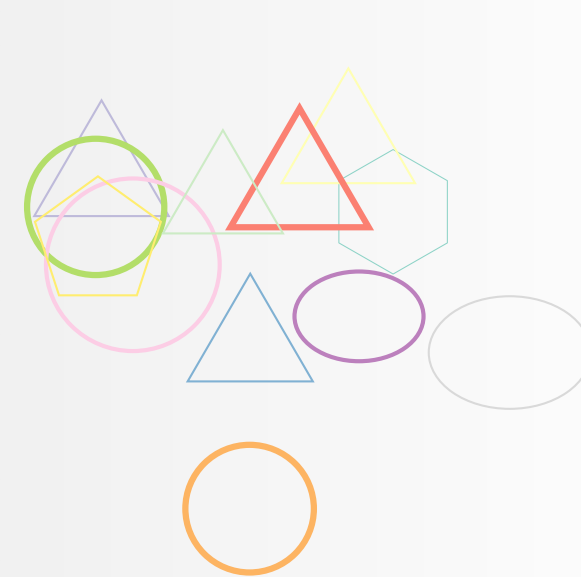[{"shape": "hexagon", "thickness": 0.5, "radius": 0.54, "center": [0.676, 0.632]}, {"shape": "triangle", "thickness": 1, "radius": 0.66, "center": [0.599, 0.748]}, {"shape": "triangle", "thickness": 1, "radius": 0.67, "center": [0.175, 0.692]}, {"shape": "triangle", "thickness": 3, "radius": 0.69, "center": [0.515, 0.674]}, {"shape": "triangle", "thickness": 1, "radius": 0.62, "center": [0.431, 0.401]}, {"shape": "circle", "thickness": 3, "radius": 0.55, "center": [0.429, 0.118]}, {"shape": "circle", "thickness": 3, "radius": 0.59, "center": [0.165, 0.641]}, {"shape": "circle", "thickness": 2, "radius": 0.75, "center": [0.229, 0.541]}, {"shape": "oval", "thickness": 1, "radius": 0.7, "center": [0.877, 0.389]}, {"shape": "oval", "thickness": 2, "radius": 0.55, "center": [0.618, 0.451]}, {"shape": "triangle", "thickness": 1, "radius": 0.6, "center": [0.384, 0.655]}, {"shape": "pentagon", "thickness": 1, "radius": 0.57, "center": [0.168, 0.58]}]